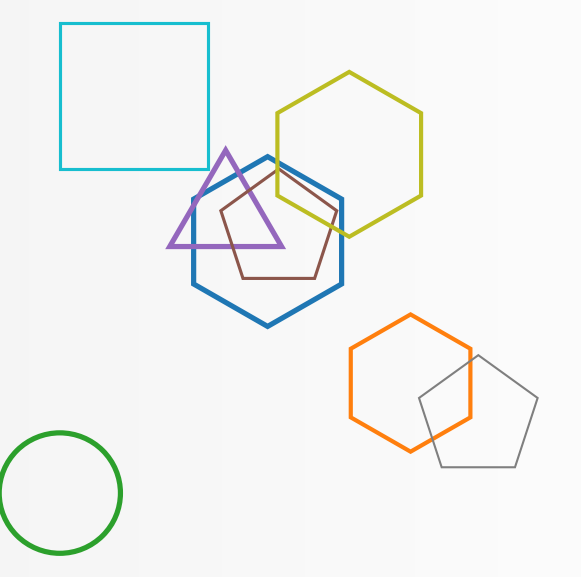[{"shape": "hexagon", "thickness": 2.5, "radius": 0.73, "center": [0.46, 0.581]}, {"shape": "hexagon", "thickness": 2, "radius": 0.59, "center": [0.706, 0.336]}, {"shape": "circle", "thickness": 2.5, "radius": 0.52, "center": [0.103, 0.145]}, {"shape": "triangle", "thickness": 2.5, "radius": 0.56, "center": [0.388, 0.628]}, {"shape": "pentagon", "thickness": 1.5, "radius": 0.52, "center": [0.48, 0.602]}, {"shape": "pentagon", "thickness": 1, "radius": 0.54, "center": [0.823, 0.277]}, {"shape": "hexagon", "thickness": 2, "radius": 0.71, "center": [0.601, 0.732]}, {"shape": "square", "thickness": 1.5, "radius": 0.64, "center": [0.23, 0.833]}]